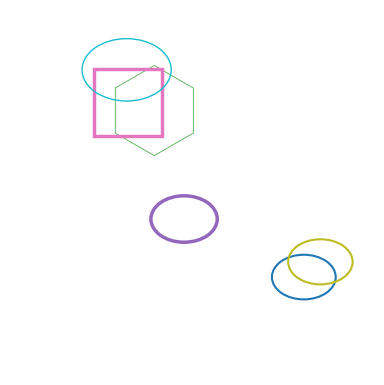[{"shape": "oval", "thickness": 1.5, "radius": 0.41, "center": [0.789, 0.28]}, {"shape": "hexagon", "thickness": 0.5, "radius": 0.59, "center": [0.401, 0.713]}, {"shape": "oval", "thickness": 2.5, "radius": 0.43, "center": [0.478, 0.431]}, {"shape": "square", "thickness": 2.5, "radius": 0.44, "center": [0.332, 0.734]}, {"shape": "oval", "thickness": 1.5, "radius": 0.42, "center": [0.832, 0.32]}, {"shape": "oval", "thickness": 1, "radius": 0.58, "center": [0.329, 0.819]}]